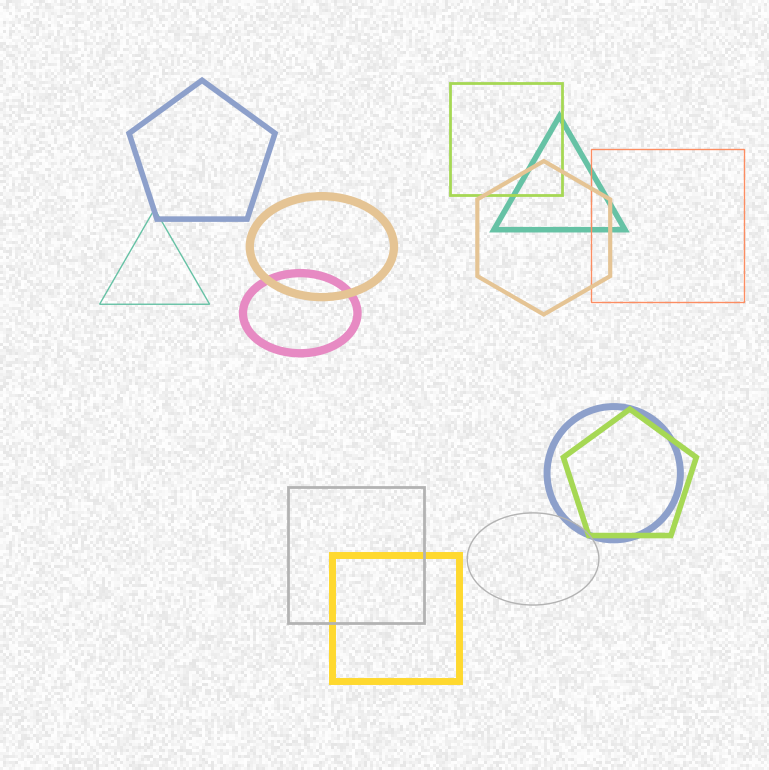[{"shape": "triangle", "thickness": 0.5, "radius": 0.41, "center": [0.201, 0.646]}, {"shape": "triangle", "thickness": 2, "radius": 0.49, "center": [0.727, 0.751]}, {"shape": "square", "thickness": 0.5, "radius": 0.5, "center": [0.867, 0.707]}, {"shape": "pentagon", "thickness": 2, "radius": 0.5, "center": [0.262, 0.796]}, {"shape": "circle", "thickness": 2.5, "radius": 0.43, "center": [0.797, 0.385]}, {"shape": "oval", "thickness": 3, "radius": 0.37, "center": [0.39, 0.593]}, {"shape": "square", "thickness": 1, "radius": 0.36, "center": [0.657, 0.82]}, {"shape": "pentagon", "thickness": 2, "radius": 0.45, "center": [0.818, 0.378]}, {"shape": "square", "thickness": 2.5, "radius": 0.41, "center": [0.514, 0.198]}, {"shape": "hexagon", "thickness": 1.5, "radius": 0.5, "center": [0.706, 0.691]}, {"shape": "oval", "thickness": 3, "radius": 0.47, "center": [0.418, 0.68]}, {"shape": "square", "thickness": 1, "radius": 0.44, "center": [0.462, 0.279]}, {"shape": "oval", "thickness": 0.5, "radius": 0.43, "center": [0.692, 0.274]}]